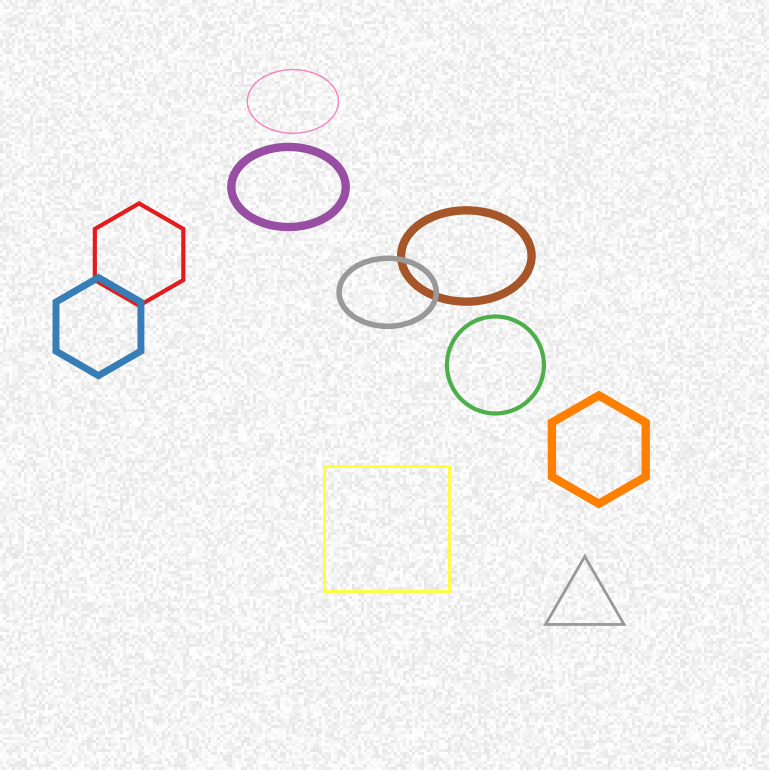[{"shape": "hexagon", "thickness": 1.5, "radius": 0.33, "center": [0.181, 0.669]}, {"shape": "hexagon", "thickness": 2.5, "radius": 0.32, "center": [0.128, 0.576]}, {"shape": "circle", "thickness": 1.5, "radius": 0.31, "center": [0.643, 0.526]}, {"shape": "oval", "thickness": 3, "radius": 0.37, "center": [0.375, 0.757]}, {"shape": "hexagon", "thickness": 3, "radius": 0.35, "center": [0.778, 0.416]}, {"shape": "square", "thickness": 1, "radius": 0.41, "center": [0.502, 0.314]}, {"shape": "oval", "thickness": 3, "radius": 0.42, "center": [0.606, 0.668]}, {"shape": "oval", "thickness": 0.5, "radius": 0.3, "center": [0.38, 0.868]}, {"shape": "triangle", "thickness": 1, "radius": 0.29, "center": [0.759, 0.218]}, {"shape": "oval", "thickness": 2, "radius": 0.32, "center": [0.503, 0.62]}]